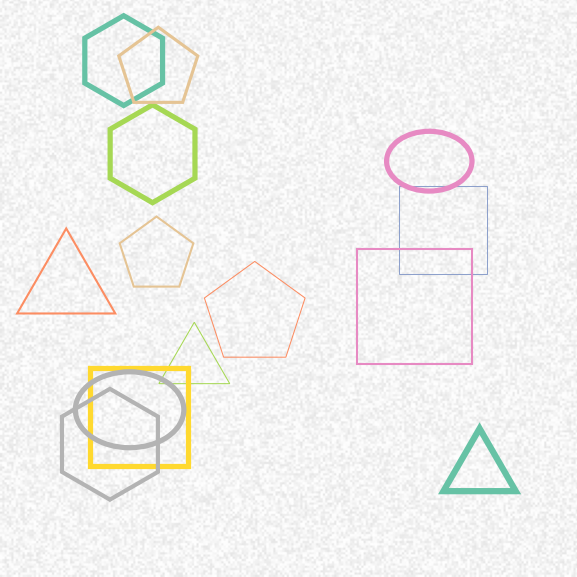[{"shape": "hexagon", "thickness": 2.5, "radius": 0.39, "center": [0.214, 0.894]}, {"shape": "triangle", "thickness": 3, "radius": 0.36, "center": [0.83, 0.185]}, {"shape": "pentagon", "thickness": 0.5, "radius": 0.46, "center": [0.441, 0.455]}, {"shape": "triangle", "thickness": 1, "radius": 0.49, "center": [0.115, 0.505]}, {"shape": "square", "thickness": 0.5, "radius": 0.38, "center": [0.768, 0.601]}, {"shape": "square", "thickness": 1, "radius": 0.5, "center": [0.718, 0.468]}, {"shape": "oval", "thickness": 2.5, "radius": 0.37, "center": [0.743, 0.72]}, {"shape": "hexagon", "thickness": 2.5, "radius": 0.42, "center": [0.264, 0.733]}, {"shape": "triangle", "thickness": 0.5, "radius": 0.35, "center": [0.336, 0.37]}, {"shape": "square", "thickness": 2.5, "radius": 0.42, "center": [0.24, 0.277]}, {"shape": "pentagon", "thickness": 1.5, "radius": 0.36, "center": [0.274, 0.88]}, {"shape": "pentagon", "thickness": 1, "radius": 0.34, "center": [0.271, 0.557]}, {"shape": "oval", "thickness": 2.5, "radius": 0.47, "center": [0.224, 0.29]}, {"shape": "hexagon", "thickness": 2, "radius": 0.48, "center": [0.19, 0.23]}]